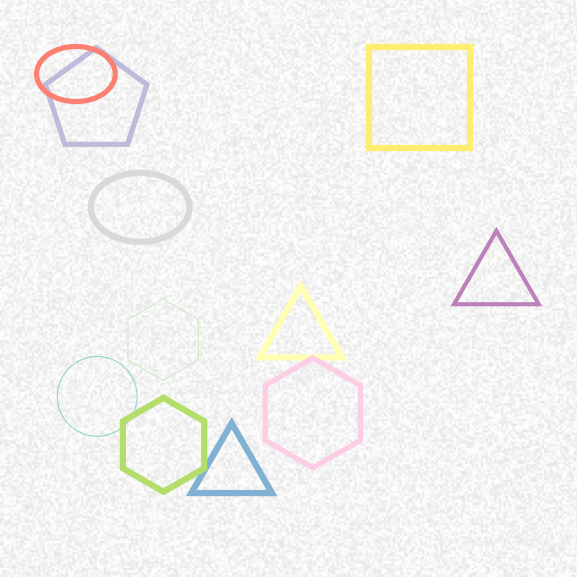[{"shape": "circle", "thickness": 0.5, "radius": 0.35, "center": [0.168, 0.313]}, {"shape": "triangle", "thickness": 3, "radius": 0.41, "center": [0.521, 0.421]}, {"shape": "pentagon", "thickness": 2.5, "radius": 0.46, "center": [0.167, 0.824]}, {"shape": "oval", "thickness": 2.5, "radius": 0.34, "center": [0.131, 0.871]}, {"shape": "triangle", "thickness": 3, "radius": 0.4, "center": [0.401, 0.186]}, {"shape": "hexagon", "thickness": 3, "radius": 0.41, "center": [0.283, 0.229]}, {"shape": "hexagon", "thickness": 2.5, "radius": 0.48, "center": [0.542, 0.284]}, {"shape": "oval", "thickness": 3, "radius": 0.43, "center": [0.243, 0.64]}, {"shape": "triangle", "thickness": 2, "radius": 0.42, "center": [0.86, 0.515]}, {"shape": "hexagon", "thickness": 0.5, "radius": 0.35, "center": [0.282, 0.411]}, {"shape": "square", "thickness": 3, "radius": 0.44, "center": [0.726, 0.83]}]